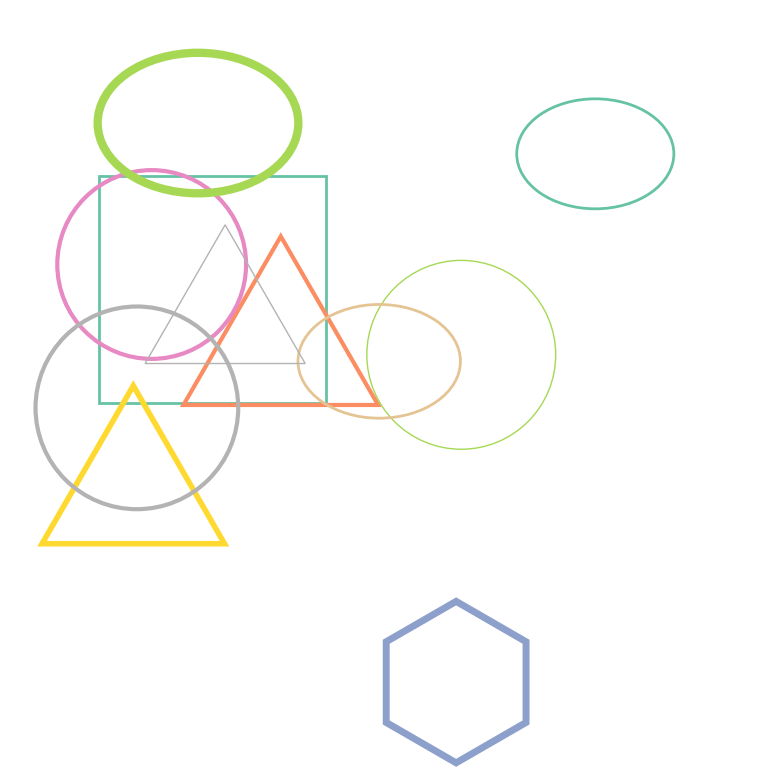[{"shape": "square", "thickness": 1, "radius": 0.74, "center": [0.276, 0.624]}, {"shape": "oval", "thickness": 1, "radius": 0.51, "center": [0.773, 0.8]}, {"shape": "triangle", "thickness": 1.5, "radius": 0.73, "center": [0.365, 0.547]}, {"shape": "hexagon", "thickness": 2.5, "radius": 0.52, "center": [0.592, 0.114]}, {"shape": "circle", "thickness": 1.5, "radius": 0.61, "center": [0.197, 0.656]}, {"shape": "circle", "thickness": 0.5, "radius": 0.61, "center": [0.599, 0.539]}, {"shape": "oval", "thickness": 3, "radius": 0.65, "center": [0.257, 0.84]}, {"shape": "triangle", "thickness": 2, "radius": 0.68, "center": [0.173, 0.362]}, {"shape": "oval", "thickness": 1, "radius": 0.53, "center": [0.492, 0.531]}, {"shape": "triangle", "thickness": 0.5, "radius": 0.6, "center": [0.292, 0.588]}, {"shape": "circle", "thickness": 1.5, "radius": 0.66, "center": [0.178, 0.47]}]